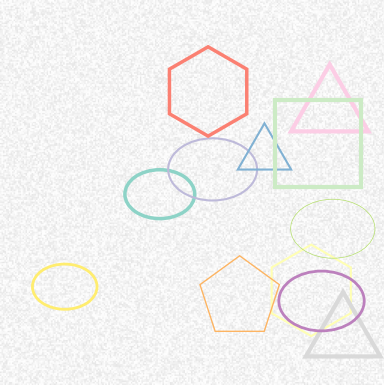[{"shape": "oval", "thickness": 2.5, "radius": 0.45, "center": [0.415, 0.496]}, {"shape": "hexagon", "thickness": 1.5, "radius": 0.59, "center": [0.808, 0.246]}, {"shape": "oval", "thickness": 1.5, "radius": 0.58, "center": [0.552, 0.56]}, {"shape": "hexagon", "thickness": 2.5, "radius": 0.58, "center": [0.541, 0.762]}, {"shape": "triangle", "thickness": 1.5, "radius": 0.4, "center": [0.687, 0.6]}, {"shape": "pentagon", "thickness": 1, "radius": 0.54, "center": [0.623, 0.227]}, {"shape": "oval", "thickness": 0.5, "radius": 0.55, "center": [0.864, 0.406]}, {"shape": "triangle", "thickness": 3, "radius": 0.58, "center": [0.856, 0.717]}, {"shape": "triangle", "thickness": 3, "radius": 0.56, "center": [0.891, 0.13]}, {"shape": "oval", "thickness": 2, "radius": 0.55, "center": [0.835, 0.218]}, {"shape": "square", "thickness": 3, "radius": 0.56, "center": [0.827, 0.627]}, {"shape": "oval", "thickness": 2, "radius": 0.42, "center": [0.168, 0.255]}]